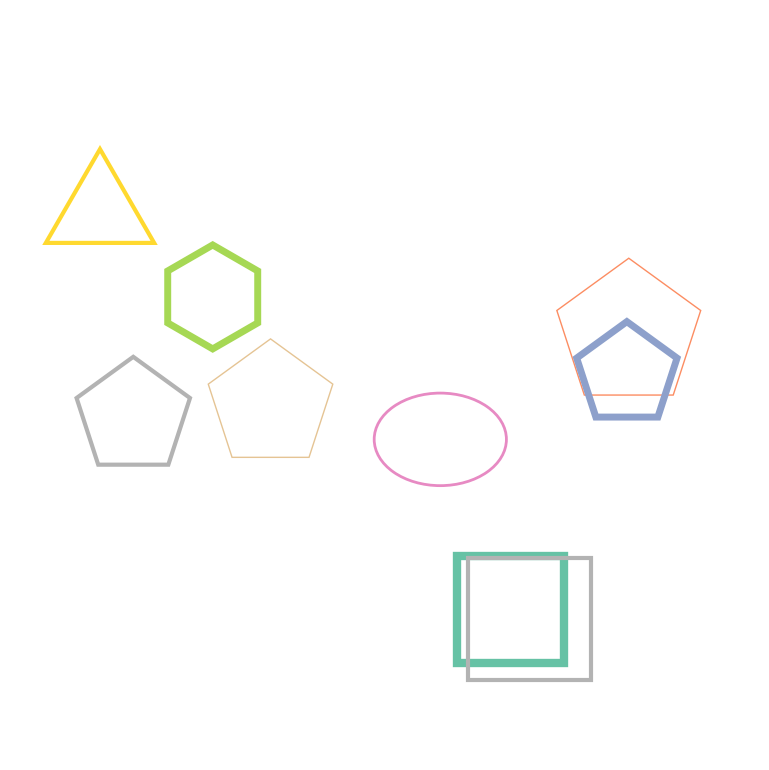[{"shape": "square", "thickness": 3, "radius": 0.35, "center": [0.663, 0.208]}, {"shape": "pentagon", "thickness": 0.5, "radius": 0.49, "center": [0.817, 0.566]}, {"shape": "pentagon", "thickness": 2.5, "radius": 0.34, "center": [0.814, 0.514]}, {"shape": "oval", "thickness": 1, "radius": 0.43, "center": [0.572, 0.429]}, {"shape": "hexagon", "thickness": 2.5, "radius": 0.34, "center": [0.276, 0.614]}, {"shape": "triangle", "thickness": 1.5, "radius": 0.41, "center": [0.13, 0.725]}, {"shape": "pentagon", "thickness": 0.5, "radius": 0.43, "center": [0.351, 0.475]}, {"shape": "square", "thickness": 1.5, "radius": 0.4, "center": [0.688, 0.196]}, {"shape": "pentagon", "thickness": 1.5, "radius": 0.39, "center": [0.173, 0.459]}]